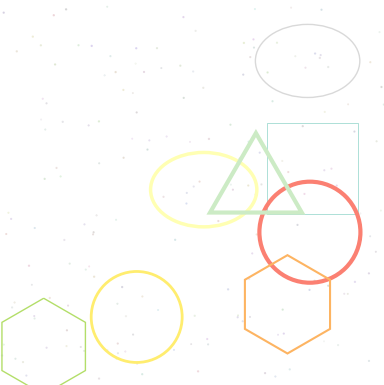[{"shape": "square", "thickness": 0.5, "radius": 0.59, "center": [0.811, 0.563]}, {"shape": "oval", "thickness": 2.5, "radius": 0.69, "center": [0.529, 0.507]}, {"shape": "circle", "thickness": 3, "radius": 0.66, "center": [0.805, 0.397]}, {"shape": "hexagon", "thickness": 1.5, "radius": 0.64, "center": [0.747, 0.21]}, {"shape": "hexagon", "thickness": 1, "radius": 0.63, "center": [0.113, 0.1]}, {"shape": "oval", "thickness": 1, "radius": 0.68, "center": [0.799, 0.842]}, {"shape": "triangle", "thickness": 3, "radius": 0.69, "center": [0.665, 0.517]}, {"shape": "circle", "thickness": 2, "radius": 0.59, "center": [0.355, 0.177]}]